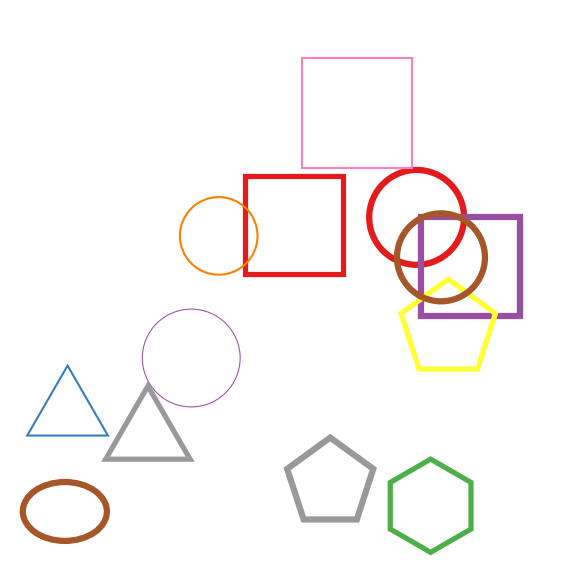[{"shape": "square", "thickness": 2.5, "radius": 0.43, "center": [0.509, 0.61]}, {"shape": "circle", "thickness": 3, "radius": 0.41, "center": [0.721, 0.623]}, {"shape": "triangle", "thickness": 1, "radius": 0.4, "center": [0.117, 0.285]}, {"shape": "hexagon", "thickness": 2.5, "radius": 0.4, "center": [0.746, 0.123]}, {"shape": "square", "thickness": 3, "radius": 0.43, "center": [0.815, 0.537]}, {"shape": "circle", "thickness": 0.5, "radius": 0.42, "center": [0.331, 0.379]}, {"shape": "circle", "thickness": 1, "radius": 0.34, "center": [0.379, 0.591]}, {"shape": "pentagon", "thickness": 2.5, "radius": 0.43, "center": [0.776, 0.43]}, {"shape": "oval", "thickness": 3, "radius": 0.36, "center": [0.112, 0.113]}, {"shape": "circle", "thickness": 3, "radius": 0.38, "center": [0.764, 0.554]}, {"shape": "square", "thickness": 1, "radius": 0.48, "center": [0.618, 0.803]}, {"shape": "triangle", "thickness": 2.5, "radius": 0.42, "center": [0.256, 0.246]}, {"shape": "pentagon", "thickness": 3, "radius": 0.39, "center": [0.572, 0.163]}]